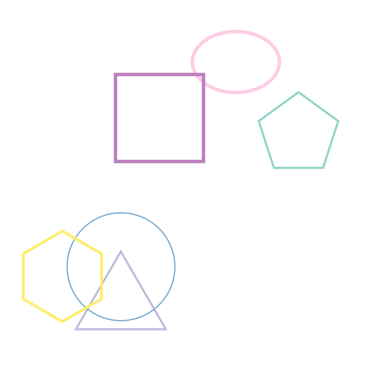[{"shape": "pentagon", "thickness": 1.5, "radius": 0.54, "center": [0.775, 0.652]}, {"shape": "triangle", "thickness": 1.5, "radius": 0.67, "center": [0.314, 0.212]}, {"shape": "circle", "thickness": 1, "radius": 0.7, "center": [0.314, 0.307]}, {"shape": "oval", "thickness": 2.5, "radius": 0.57, "center": [0.613, 0.839]}, {"shape": "square", "thickness": 2.5, "radius": 0.57, "center": [0.413, 0.695]}, {"shape": "hexagon", "thickness": 2, "radius": 0.59, "center": [0.162, 0.282]}]